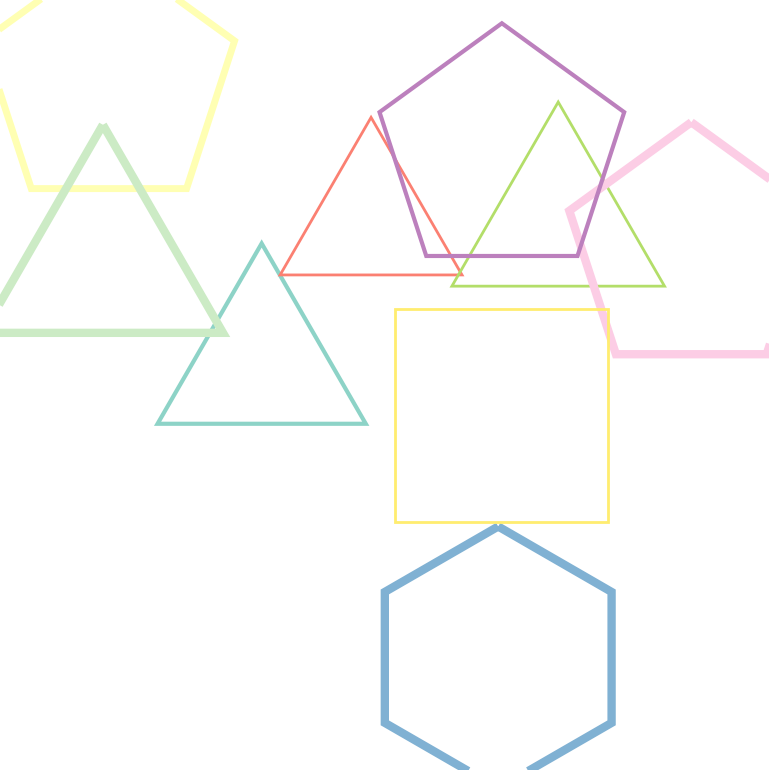[{"shape": "triangle", "thickness": 1.5, "radius": 0.78, "center": [0.34, 0.528]}, {"shape": "pentagon", "thickness": 2.5, "radius": 0.86, "center": [0.141, 0.894]}, {"shape": "triangle", "thickness": 1, "radius": 0.68, "center": [0.482, 0.711]}, {"shape": "hexagon", "thickness": 3, "radius": 0.85, "center": [0.647, 0.146]}, {"shape": "triangle", "thickness": 1, "radius": 0.8, "center": [0.725, 0.708]}, {"shape": "pentagon", "thickness": 3, "radius": 0.83, "center": [0.898, 0.675]}, {"shape": "pentagon", "thickness": 1.5, "radius": 0.84, "center": [0.652, 0.803]}, {"shape": "triangle", "thickness": 3, "radius": 0.9, "center": [0.134, 0.658]}, {"shape": "square", "thickness": 1, "radius": 0.69, "center": [0.651, 0.46]}]